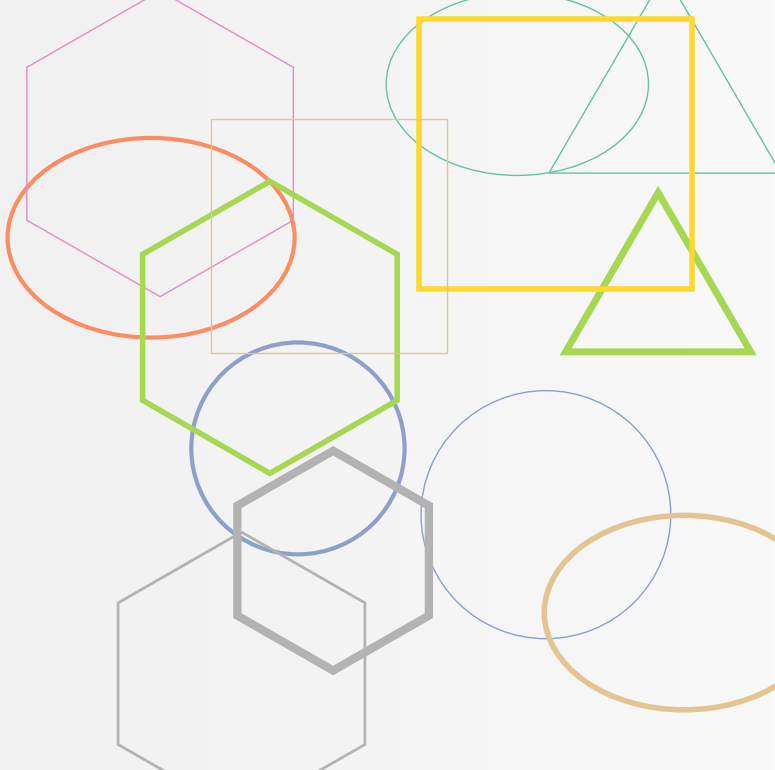[{"shape": "triangle", "thickness": 0.5, "radius": 0.86, "center": [0.858, 0.862]}, {"shape": "oval", "thickness": 0.5, "radius": 0.85, "center": [0.668, 0.891]}, {"shape": "oval", "thickness": 1.5, "radius": 0.93, "center": [0.195, 0.691]}, {"shape": "circle", "thickness": 0.5, "radius": 0.81, "center": [0.704, 0.332]}, {"shape": "circle", "thickness": 1.5, "radius": 0.69, "center": [0.384, 0.418]}, {"shape": "hexagon", "thickness": 0.5, "radius": 0.99, "center": [0.207, 0.813]}, {"shape": "hexagon", "thickness": 2, "radius": 0.95, "center": [0.348, 0.575]}, {"shape": "triangle", "thickness": 2.5, "radius": 0.69, "center": [0.849, 0.612]}, {"shape": "square", "thickness": 2, "radius": 0.88, "center": [0.717, 0.8]}, {"shape": "square", "thickness": 0.5, "radius": 0.76, "center": [0.425, 0.694]}, {"shape": "oval", "thickness": 2, "radius": 0.9, "center": [0.883, 0.204]}, {"shape": "hexagon", "thickness": 1, "radius": 0.92, "center": [0.312, 0.125]}, {"shape": "hexagon", "thickness": 3, "radius": 0.71, "center": [0.43, 0.272]}]